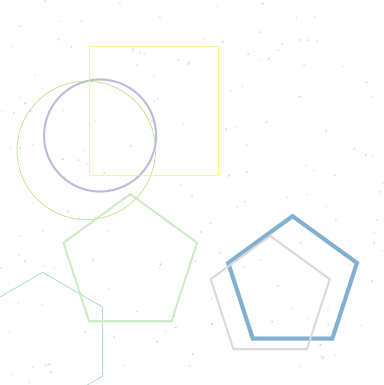[{"shape": "hexagon", "thickness": 0.5, "radius": 0.9, "center": [0.111, 0.113]}, {"shape": "circle", "thickness": 1.5, "radius": 0.73, "center": [0.26, 0.648]}, {"shape": "pentagon", "thickness": 3, "radius": 0.88, "center": [0.76, 0.263]}, {"shape": "circle", "thickness": 0.5, "radius": 0.9, "center": [0.224, 0.609]}, {"shape": "pentagon", "thickness": 1.5, "radius": 0.81, "center": [0.702, 0.225]}, {"shape": "pentagon", "thickness": 1.5, "radius": 0.91, "center": [0.338, 0.313]}, {"shape": "square", "thickness": 0.5, "radius": 0.84, "center": [0.398, 0.713]}]